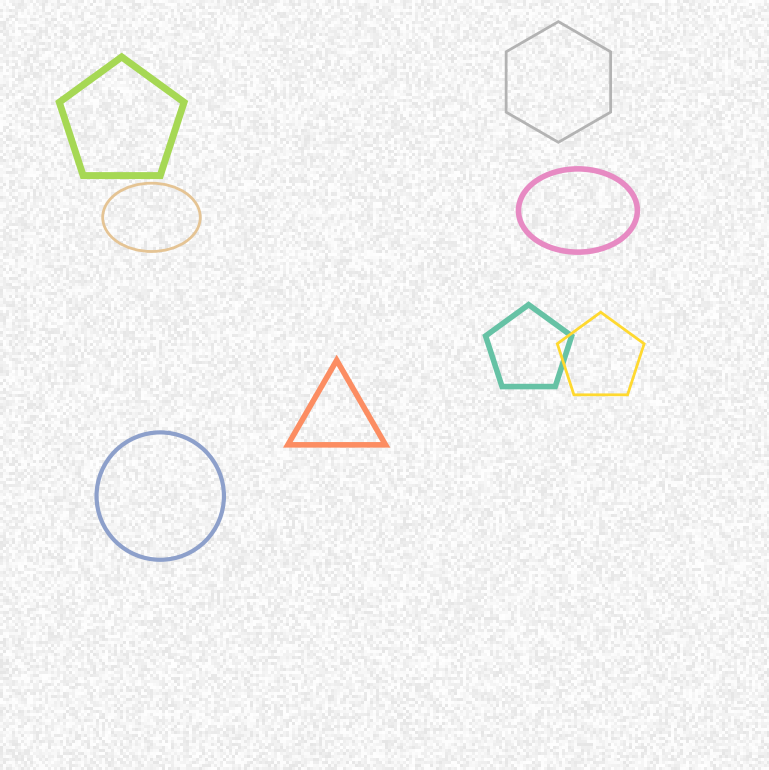[{"shape": "pentagon", "thickness": 2, "radius": 0.29, "center": [0.687, 0.546]}, {"shape": "triangle", "thickness": 2, "radius": 0.37, "center": [0.437, 0.459]}, {"shape": "circle", "thickness": 1.5, "radius": 0.41, "center": [0.208, 0.356]}, {"shape": "oval", "thickness": 2, "radius": 0.39, "center": [0.751, 0.727]}, {"shape": "pentagon", "thickness": 2.5, "radius": 0.43, "center": [0.158, 0.841]}, {"shape": "pentagon", "thickness": 1, "radius": 0.3, "center": [0.78, 0.535]}, {"shape": "oval", "thickness": 1, "radius": 0.32, "center": [0.197, 0.718]}, {"shape": "hexagon", "thickness": 1, "radius": 0.39, "center": [0.725, 0.894]}]